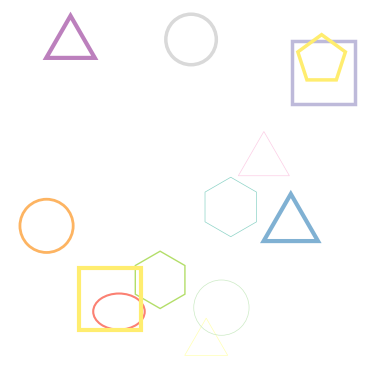[{"shape": "hexagon", "thickness": 0.5, "radius": 0.39, "center": [0.599, 0.462]}, {"shape": "triangle", "thickness": 0.5, "radius": 0.32, "center": [0.536, 0.109]}, {"shape": "square", "thickness": 2.5, "radius": 0.41, "center": [0.84, 0.812]}, {"shape": "oval", "thickness": 1.5, "radius": 0.33, "center": [0.309, 0.191]}, {"shape": "triangle", "thickness": 3, "radius": 0.41, "center": [0.755, 0.415]}, {"shape": "circle", "thickness": 2, "radius": 0.35, "center": [0.121, 0.413]}, {"shape": "hexagon", "thickness": 1, "radius": 0.37, "center": [0.416, 0.273]}, {"shape": "triangle", "thickness": 0.5, "radius": 0.38, "center": [0.685, 0.582]}, {"shape": "circle", "thickness": 2.5, "radius": 0.33, "center": [0.496, 0.897]}, {"shape": "triangle", "thickness": 3, "radius": 0.36, "center": [0.183, 0.886]}, {"shape": "circle", "thickness": 0.5, "radius": 0.36, "center": [0.575, 0.201]}, {"shape": "square", "thickness": 3, "radius": 0.4, "center": [0.286, 0.224]}, {"shape": "pentagon", "thickness": 2.5, "radius": 0.32, "center": [0.835, 0.845]}]